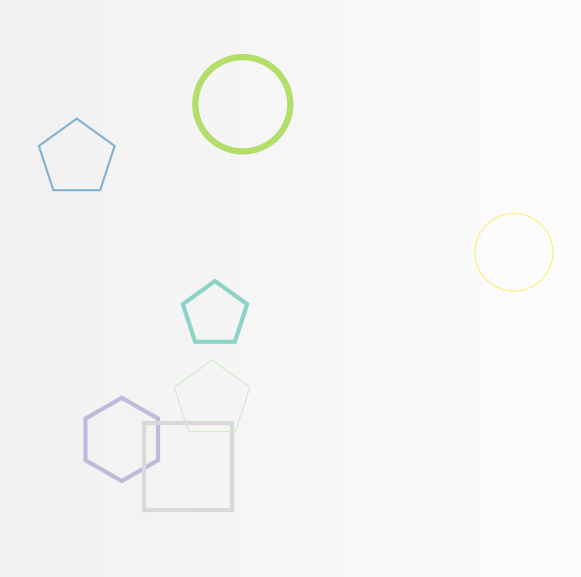[{"shape": "pentagon", "thickness": 2, "radius": 0.29, "center": [0.37, 0.454]}, {"shape": "hexagon", "thickness": 2, "radius": 0.36, "center": [0.209, 0.238]}, {"shape": "pentagon", "thickness": 1, "radius": 0.34, "center": [0.132, 0.725]}, {"shape": "circle", "thickness": 3, "radius": 0.41, "center": [0.418, 0.819]}, {"shape": "square", "thickness": 2, "radius": 0.38, "center": [0.324, 0.191]}, {"shape": "pentagon", "thickness": 0.5, "radius": 0.34, "center": [0.365, 0.307]}, {"shape": "circle", "thickness": 0.5, "radius": 0.34, "center": [0.884, 0.562]}]